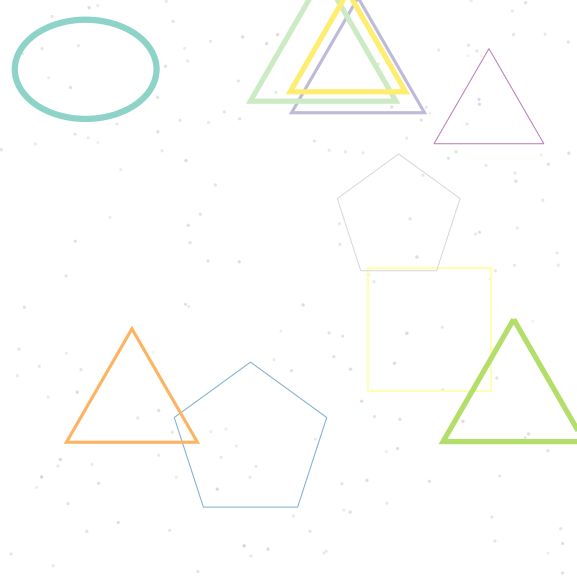[{"shape": "oval", "thickness": 3, "radius": 0.61, "center": [0.148, 0.879]}, {"shape": "square", "thickness": 1, "radius": 0.53, "center": [0.744, 0.429]}, {"shape": "triangle", "thickness": 1.5, "radius": 0.66, "center": [0.62, 0.87]}, {"shape": "pentagon", "thickness": 0.5, "radius": 0.69, "center": [0.434, 0.233]}, {"shape": "triangle", "thickness": 1.5, "radius": 0.65, "center": [0.228, 0.299]}, {"shape": "triangle", "thickness": 2.5, "radius": 0.71, "center": [0.889, 0.305]}, {"shape": "pentagon", "thickness": 0.5, "radius": 0.56, "center": [0.69, 0.621]}, {"shape": "triangle", "thickness": 0.5, "radius": 0.55, "center": [0.847, 0.805]}, {"shape": "triangle", "thickness": 2.5, "radius": 0.73, "center": [0.56, 0.897]}, {"shape": "triangle", "thickness": 2.5, "radius": 0.58, "center": [0.602, 0.898]}]